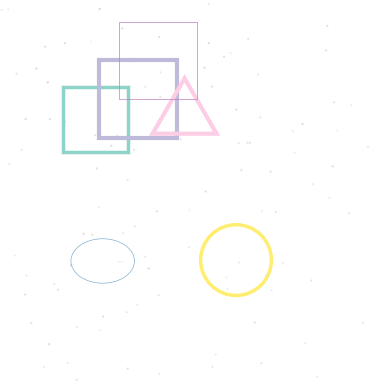[{"shape": "square", "thickness": 2.5, "radius": 0.42, "center": [0.249, 0.69]}, {"shape": "square", "thickness": 3, "radius": 0.5, "center": [0.359, 0.742]}, {"shape": "oval", "thickness": 0.5, "radius": 0.41, "center": [0.267, 0.322]}, {"shape": "triangle", "thickness": 3, "radius": 0.48, "center": [0.479, 0.701]}, {"shape": "square", "thickness": 0.5, "radius": 0.5, "center": [0.41, 0.843]}, {"shape": "circle", "thickness": 2.5, "radius": 0.46, "center": [0.613, 0.324]}]